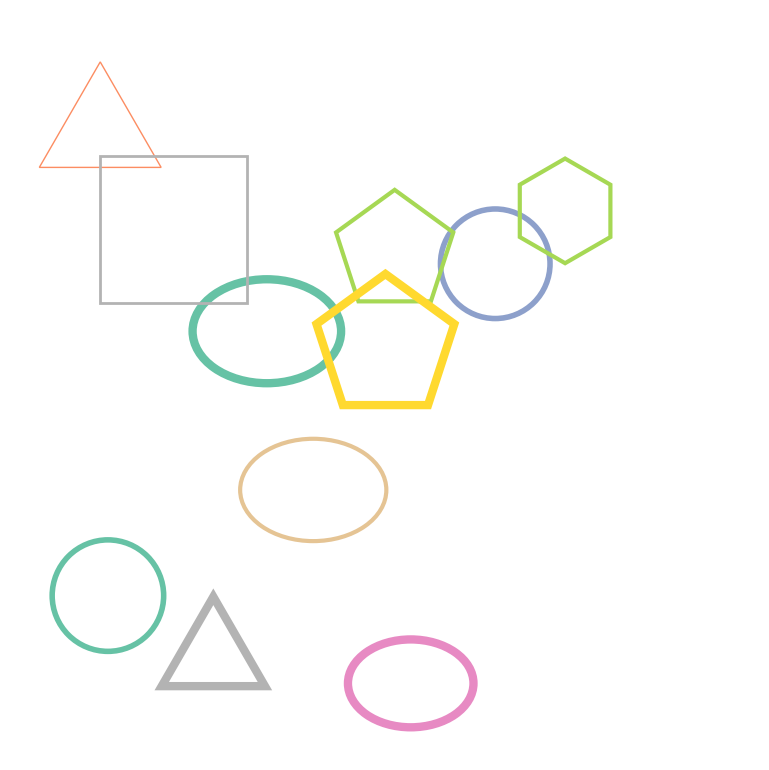[{"shape": "oval", "thickness": 3, "radius": 0.48, "center": [0.347, 0.57]}, {"shape": "circle", "thickness": 2, "radius": 0.36, "center": [0.14, 0.226]}, {"shape": "triangle", "thickness": 0.5, "radius": 0.46, "center": [0.13, 0.828]}, {"shape": "circle", "thickness": 2, "radius": 0.36, "center": [0.643, 0.657]}, {"shape": "oval", "thickness": 3, "radius": 0.41, "center": [0.533, 0.113]}, {"shape": "pentagon", "thickness": 1.5, "radius": 0.4, "center": [0.513, 0.673]}, {"shape": "hexagon", "thickness": 1.5, "radius": 0.34, "center": [0.734, 0.726]}, {"shape": "pentagon", "thickness": 3, "radius": 0.47, "center": [0.501, 0.55]}, {"shape": "oval", "thickness": 1.5, "radius": 0.47, "center": [0.407, 0.364]}, {"shape": "triangle", "thickness": 3, "radius": 0.39, "center": [0.277, 0.148]}, {"shape": "square", "thickness": 1, "radius": 0.48, "center": [0.225, 0.702]}]